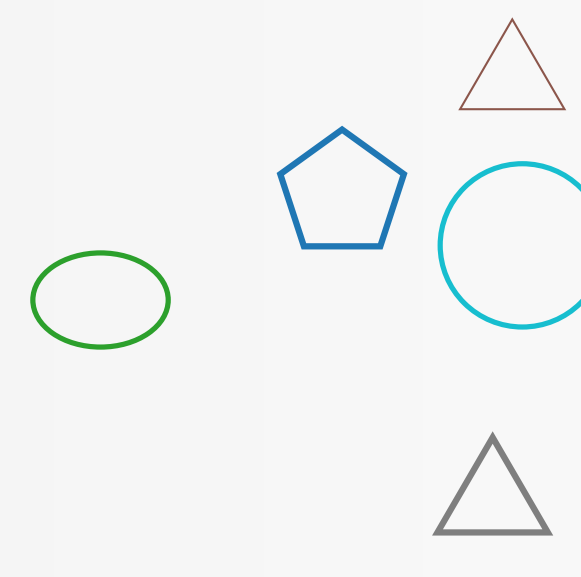[{"shape": "pentagon", "thickness": 3, "radius": 0.56, "center": [0.589, 0.663]}, {"shape": "oval", "thickness": 2.5, "radius": 0.58, "center": [0.173, 0.48]}, {"shape": "triangle", "thickness": 1, "radius": 0.52, "center": [0.881, 0.862]}, {"shape": "triangle", "thickness": 3, "radius": 0.55, "center": [0.848, 0.132]}, {"shape": "circle", "thickness": 2.5, "radius": 0.71, "center": [0.899, 0.574]}]